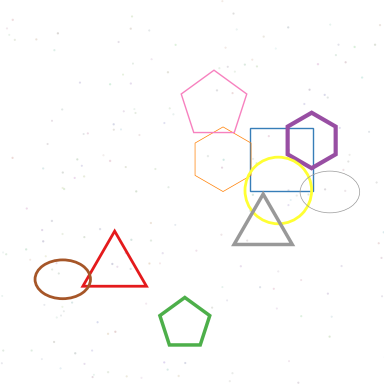[{"shape": "triangle", "thickness": 2, "radius": 0.48, "center": [0.298, 0.304]}, {"shape": "square", "thickness": 1, "radius": 0.41, "center": [0.731, 0.587]}, {"shape": "pentagon", "thickness": 2.5, "radius": 0.34, "center": [0.48, 0.159]}, {"shape": "hexagon", "thickness": 3, "radius": 0.36, "center": [0.809, 0.635]}, {"shape": "hexagon", "thickness": 0.5, "radius": 0.42, "center": [0.579, 0.586]}, {"shape": "circle", "thickness": 2, "radius": 0.43, "center": [0.723, 0.505]}, {"shape": "oval", "thickness": 2, "radius": 0.36, "center": [0.163, 0.275]}, {"shape": "pentagon", "thickness": 1, "radius": 0.45, "center": [0.556, 0.728]}, {"shape": "oval", "thickness": 0.5, "radius": 0.39, "center": [0.857, 0.501]}, {"shape": "triangle", "thickness": 2.5, "radius": 0.44, "center": [0.684, 0.409]}]